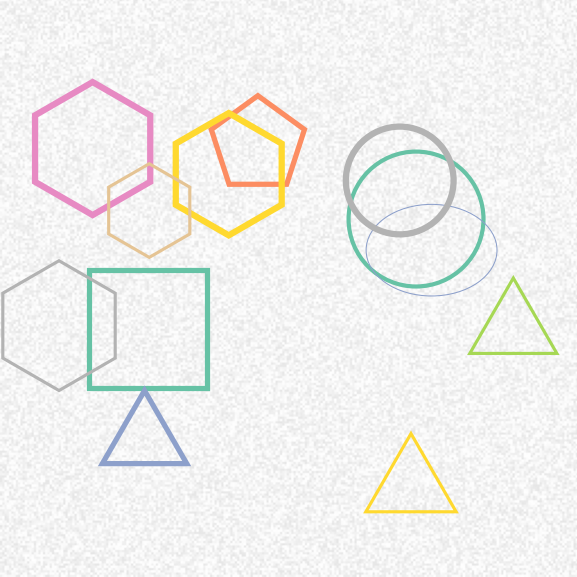[{"shape": "circle", "thickness": 2, "radius": 0.58, "center": [0.72, 0.62]}, {"shape": "square", "thickness": 2.5, "radius": 0.51, "center": [0.256, 0.429]}, {"shape": "pentagon", "thickness": 2.5, "radius": 0.42, "center": [0.447, 0.749]}, {"shape": "triangle", "thickness": 2.5, "radius": 0.42, "center": [0.25, 0.239]}, {"shape": "oval", "thickness": 0.5, "radius": 0.57, "center": [0.747, 0.566]}, {"shape": "hexagon", "thickness": 3, "radius": 0.58, "center": [0.16, 0.742]}, {"shape": "triangle", "thickness": 1.5, "radius": 0.44, "center": [0.889, 0.431]}, {"shape": "triangle", "thickness": 1.5, "radius": 0.45, "center": [0.712, 0.158]}, {"shape": "hexagon", "thickness": 3, "radius": 0.53, "center": [0.396, 0.697]}, {"shape": "hexagon", "thickness": 1.5, "radius": 0.41, "center": [0.258, 0.635]}, {"shape": "circle", "thickness": 3, "radius": 0.47, "center": [0.692, 0.687]}, {"shape": "hexagon", "thickness": 1.5, "radius": 0.56, "center": [0.102, 0.435]}]